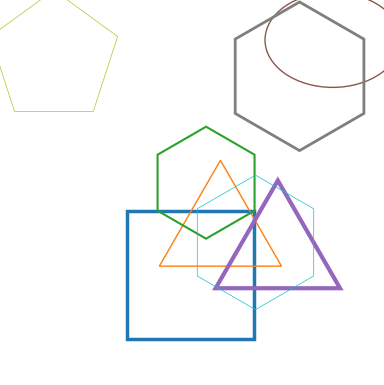[{"shape": "square", "thickness": 2.5, "radius": 0.83, "center": [0.495, 0.286]}, {"shape": "triangle", "thickness": 1, "radius": 0.92, "center": [0.573, 0.4]}, {"shape": "hexagon", "thickness": 1.5, "radius": 0.73, "center": [0.535, 0.525]}, {"shape": "triangle", "thickness": 3, "radius": 0.93, "center": [0.722, 0.345]}, {"shape": "oval", "thickness": 1, "radius": 0.88, "center": [0.864, 0.896]}, {"shape": "hexagon", "thickness": 2, "radius": 0.97, "center": [0.778, 0.802]}, {"shape": "pentagon", "thickness": 0.5, "radius": 0.87, "center": [0.14, 0.852]}, {"shape": "hexagon", "thickness": 0.5, "radius": 0.87, "center": [0.664, 0.37]}]